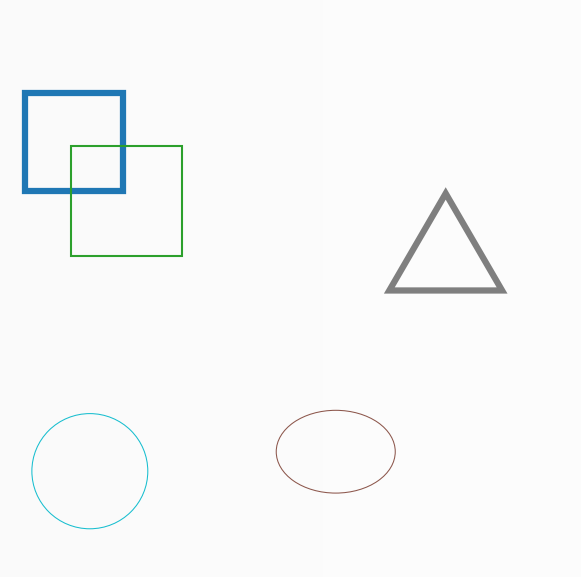[{"shape": "square", "thickness": 3, "radius": 0.42, "center": [0.127, 0.753]}, {"shape": "square", "thickness": 1, "radius": 0.48, "center": [0.218, 0.651]}, {"shape": "oval", "thickness": 0.5, "radius": 0.51, "center": [0.578, 0.217]}, {"shape": "triangle", "thickness": 3, "radius": 0.56, "center": [0.767, 0.552]}, {"shape": "circle", "thickness": 0.5, "radius": 0.5, "center": [0.155, 0.183]}]